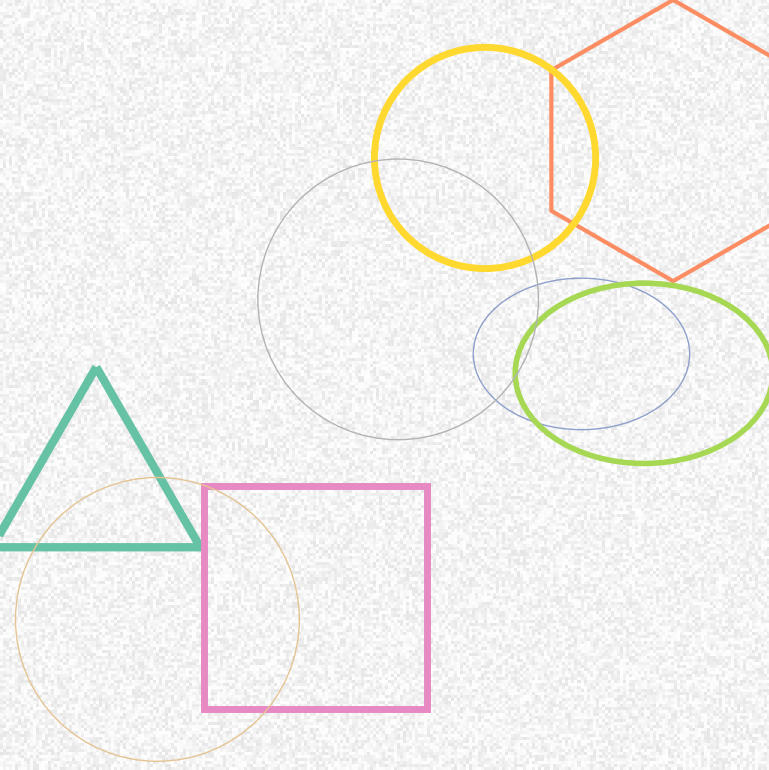[{"shape": "triangle", "thickness": 3, "radius": 0.78, "center": [0.125, 0.367]}, {"shape": "hexagon", "thickness": 1.5, "radius": 0.91, "center": [0.874, 0.817]}, {"shape": "oval", "thickness": 0.5, "radius": 0.7, "center": [0.755, 0.54]}, {"shape": "square", "thickness": 2.5, "radius": 0.72, "center": [0.41, 0.224]}, {"shape": "oval", "thickness": 2, "radius": 0.84, "center": [0.836, 0.515]}, {"shape": "circle", "thickness": 2.5, "radius": 0.72, "center": [0.63, 0.795]}, {"shape": "circle", "thickness": 0.5, "radius": 0.92, "center": [0.204, 0.196]}, {"shape": "circle", "thickness": 0.5, "radius": 0.91, "center": [0.517, 0.611]}]